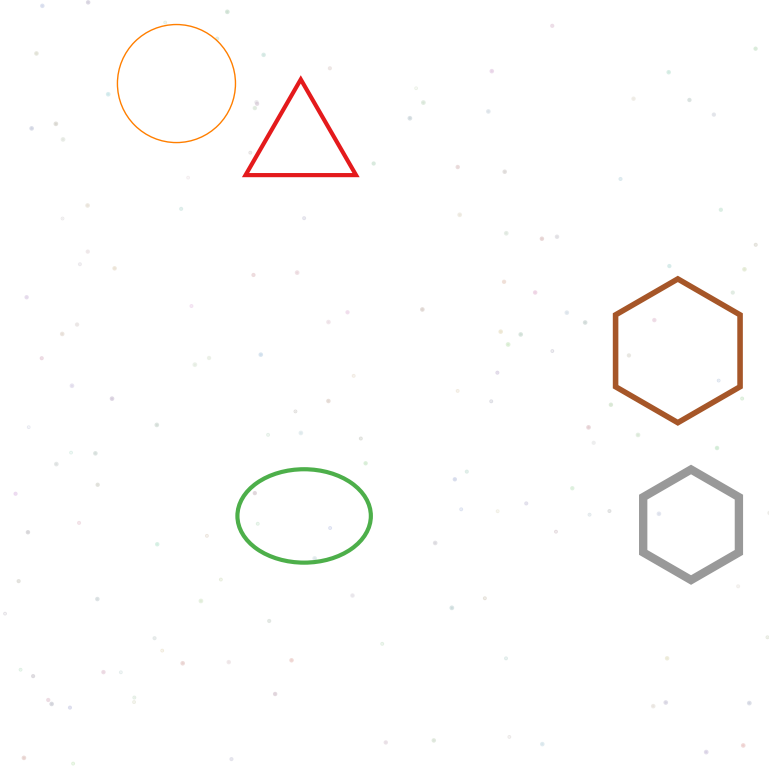[{"shape": "triangle", "thickness": 1.5, "radius": 0.41, "center": [0.391, 0.814]}, {"shape": "oval", "thickness": 1.5, "radius": 0.43, "center": [0.395, 0.33]}, {"shape": "circle", "thickness": 0.5, "radius": 0.38, "center": [0.229, 0.891]}, {"shape": "hexagon", "thickness": 2, "radius": 0.47, "center": [0.88, 0.544]}, {"shape": "hexagon", "thickness": 3, "radius": 0.36, "center": [0.897, 0.318]}]